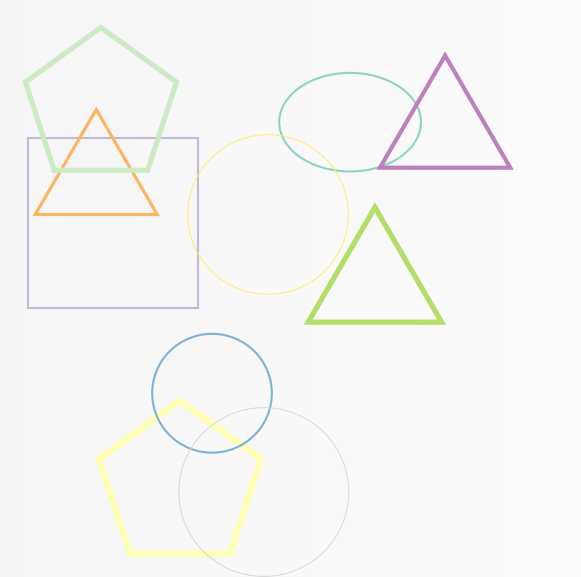[{"shape": "oval", "thickness": 1, "radius": 0.61, "center": [0.602, 0.788]}, {"shape": "pentagon", "thickness": 3, "radius": 0.73, "center": [0.31, 0.159]}, {"shape": "square", "thickness": 1, "radius": 0.73, "center": [0.194, 0.613]}, {"shape": "circle", "thickness": 1, "radius": 0.51, "center": [0.365, 0.318]}, {"shape": "triangle", "thickness": 1.5, "radius": 0.61, "center": [0.166, 0.688]}, {"shape": "triangle", "thickness": 2.5, "radius": 0.66, "center": [0.645, 0.508]}, {"shape": "circle", "thickness": 0.5, "radius": 0.73, "center": [0.454, 0.147]}, {"shape": "triangle", "thickness": 2, "radius": 0.65, "center": [0.766, 0.773]}, {"shape": "pentagon", "thickness": 2.5, "radius": 0.68, "center": [0.174, 0.815]}, {"shape": "circle", "thickness": 0.5, "radius": 0.69, "center": [0.461, 0.628]}]